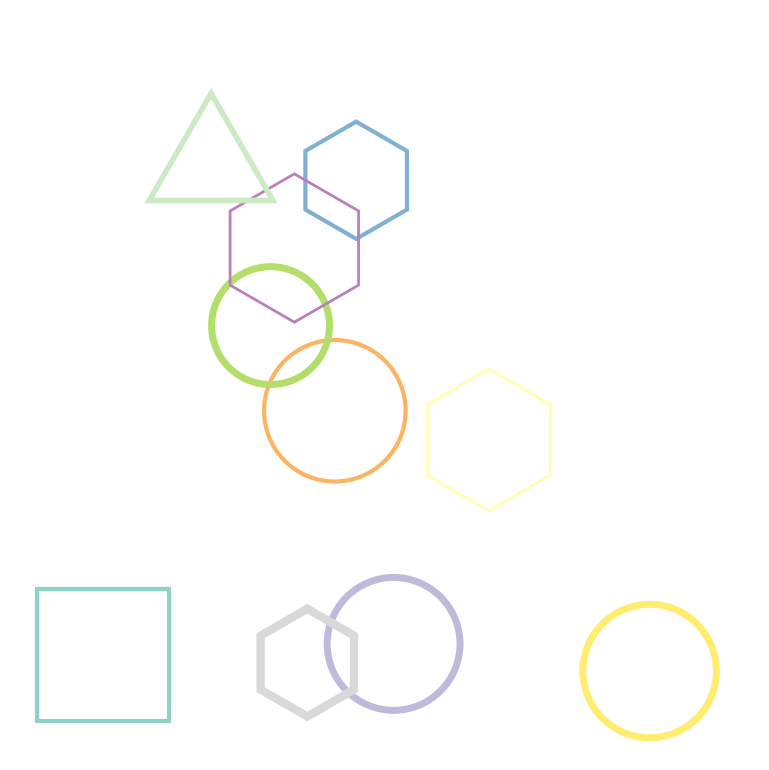[{"shape": "square", "thickness": 1.5, "radius": 0.43, "center": [0.133, 0.15]}, {"shape": "hexagon", "thickness": 1, "radius": 0.46, "center": [0.635, 0.429]}, {"shape": "circle", "thickness": 2.5, "radius": 0.43, "center": [0.511, 0.164]}, {"shape": "hexagon", "thickness": 1.5, "radius": 0.38, "center": [0.463, 0.766]}, {"shape": "circle", "thickness": 1.5, "radius": 0.46, "center": [0.435, 0.467]}, {"shape": "circle", "thickness": 2.5, "radius": 0.38, "center": [0.351, 0.577]}, {"shape": "hexagon", "thickness": 3, "radius": 0.35, "center": [0.399, 0.139]}, {"shape": "hexagon", "thickness": 1, "radius": 0.48, "center": [0.382, 0.678]}, {"shape": "triangle", "thickness": 2, "radius": 0.46, "center": [0.274, 0.786]}, {"shape": "circle", "thickness": 2.5, "radius": 0.43, "center": [0.844, 0.129]}]